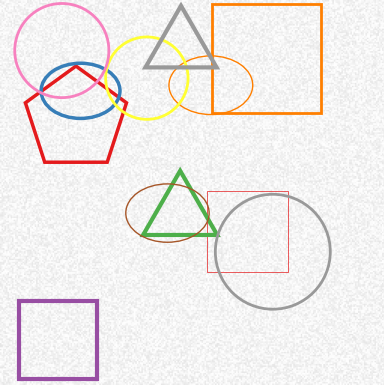[{"shape": "square", "thickness": 0.5, "radius": 0.52, "center": [0.643, 0.399]}, {"shape": "pentagon", "thickness": 2.5, "radius": 0.69, "center": [0.197, 0.69]}, {"shape": "oval", "thickness": 2.5, "radius": 0.51, "center": [0.209, 0.764]}, {"shape": "triangle", "thickness": 3, "radius": 0.56, "center": [0.468, 0.445]}, {"shape": "square", "thickness": 3, "radius": 0.51, "center": [0.152, 0.117]}, {"shape": "square", "thickness": 2, "radius": 0.71, "center": [0.691, 0.848]}, {"shape": "oval", "thickness": 1, "radius": 0.54, "center": [0.548, 0.779]}, {"shape": "circle", "thickness": 2, "radius": 0.54, "center": [0.381, 0.797]}, {"shape": "oval", "thickness": 1, "radius": 0.54, "center": [0.435, 0.447]}, {"shape": "circle", "thickness": 2, "radius": 0.61, "center": [0.161, 0.869]}, {"shape": "triangle", "thickness": 3, "radius": 0.53, "center": [0.47, 0.878]}, {"shape": "circle", "thickness": 2, "radius": 0.75, "center": [0.709, 0.346]}]